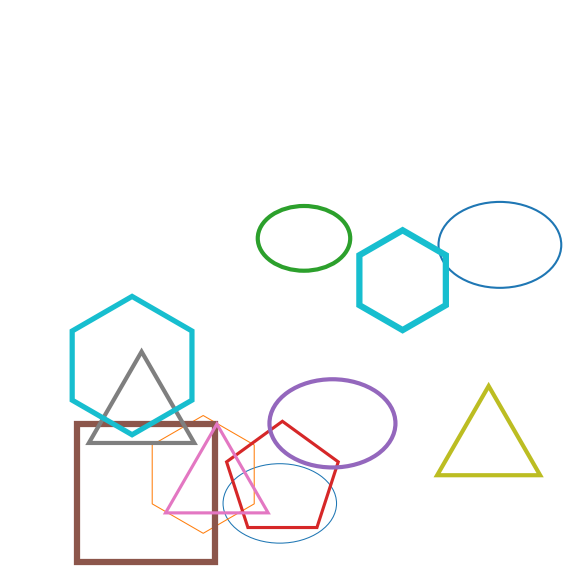[{"shape": "oval", "thickness": 0.5, "radius": 0.49, "center": [0.484, 0.127]}, {"shape": "oval", "thickness": 1, "radius": 0.53, "center": [0.866, 0.575]}, {"shape": "hexagon", "thickness": 0.5, "radius": 0.51, "center": [0.352, 0.178]}, {"shape": "oval", "thickness": 2, "radius": 0.4, "center": [0.526, 0.586]}, {"shape": "pentagon", "thickness": 1.5, "radius": 0.51, "center": [0.489, 0.168]}, {"shape": "oval", "thickness": 2, "radius": 0.55, "center": [0.576, 0.266]}, {"shape": "square", "thickness": 3, "radius": 0.6, "center": [0.252, 0.145]}, {"shape": "triangle", "thickness": 1.5, "radius": 0.51, "center": [0.376, 0.162]}, {"shape": "triangle", "thickness": 2, "radius": 0.53, "center": [0.245, 0.285]}, {"shape": "triangle", "thickness": 2, "radius": 0.51, "center": [0.846, 0.228]}, {"shape": "hexagon", "thickness": 3, "radius": 0.43, "center": [0.697, 0.514]}, {"shape": "hexagon", "thickness": 2.5, "radius": 0.6, "center": [0.229, 0.366]}]